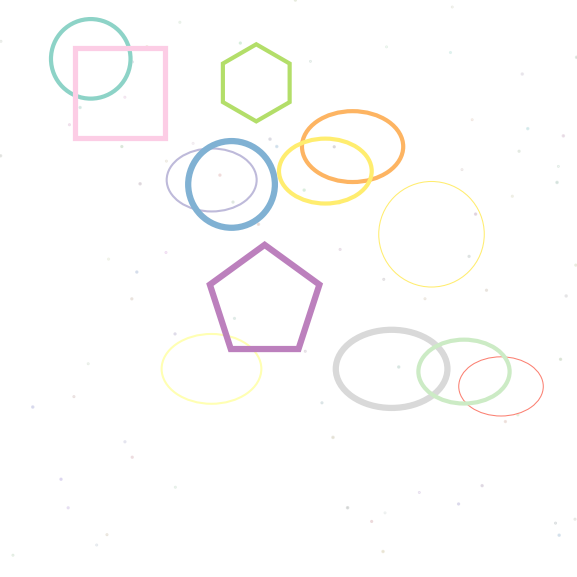[{"shape": "circle", "thickness": 2, "radius": 0.34, "center": [0.157, 0.897]}, {"shape": "oval", "thickness": 1, "radius": 0.43, "center": [0.366, 0.36]}, {"shape": "oval", "thickness": 1, "radius": 0.39, "center": [0.367, 0.688]}, {"shape": "oval", "thickness": 0.5, "radius": 0.37, "center": [0.868, 0.33]}, {"shape": "circle", "thickness": 3, "radius": 0.38, "center": [0.401, 0.68]}, {"shape": "oval", "thickness": 2, "radius": 0.44, "center": [0.611, 0.745]}, {"shape": "hexagon", "thickness": 2, "radius": 0.33, "center": [0.444, 0.856]}, {"shape": "square", "thickness": 2.5, "radius": 0.39, "center": [0.208, 0.838]}, {"shape": "oval", "thickness": 3, "radius": 0.48, "center": [0.678, 0.36]}, {"shape": "pentagon", "thickness": 3, "radius": 0.5, "center": [0.458, 0.475]}, {"shape": "oval", "thickness": 2, "radius": 0.39, "center": [0.803, 0.356]}, {"shape": "oval", "thickness": 2, "radius": 0.4, "center": [0.563, 0.703]}, {"shape": "circle", "thickness": 0.5, "radius": 0.46, "center": [0.747, 0.593]}]